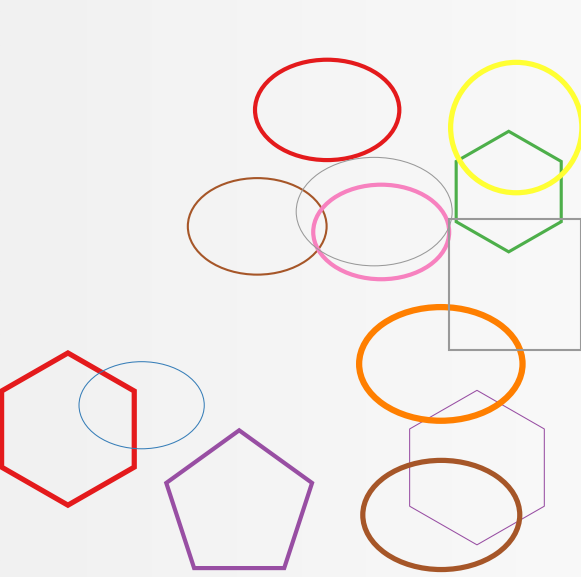[{"shape": "hexagon", "thickness": 2.5, "radius": 0.66, "center": [0.117, 0.256]}, {"shape": "oval", "thickness": 2, "radius": 0.62, "center": [0.563, 0.809]}, {"shape": "oval", "thickness": 0.5, "radius": 0.54, "center": [0.244, 0.297]}, {"shape": "hexagon", "thickness": 1.5, "radius": 0.52, "center": [0.875, 0.667]}, {"shape": "hexagon", "thickness": 0.5, "radius": 0.67, "center": [0.821, 0.189]}, {"shape": "pentagon", "thickness": 2, "radius": 0.66, "center": [0.411, 0.122]}, {"shape": "oval", "thickness": 3, "radius": 0.7, "center": [0.758, 0.369]}, {"shape": "circle", "thickness": 2.5, "radius": 0.56, "center": [0.888, 0.778]}, {"shape": "oval", "thickness": 2.5, "radius": 0.68, "center": [0.759, 0.107]}, {"shape": "oval", "thickness": 1, "radius": 0.6, "center": [0.443, 0.607]}, {"shape": "oval", "thickness": 2, "radius": 0.58, "center": [0.656, 0.597]}, {"shape": "oval", "thickness": 0.5, "radius": 0.67, "center": [0.644, 0.633]}, {"shape": "square", "thickness": 1, "radius": 0.57, "center": [0.886, 0.507]}]